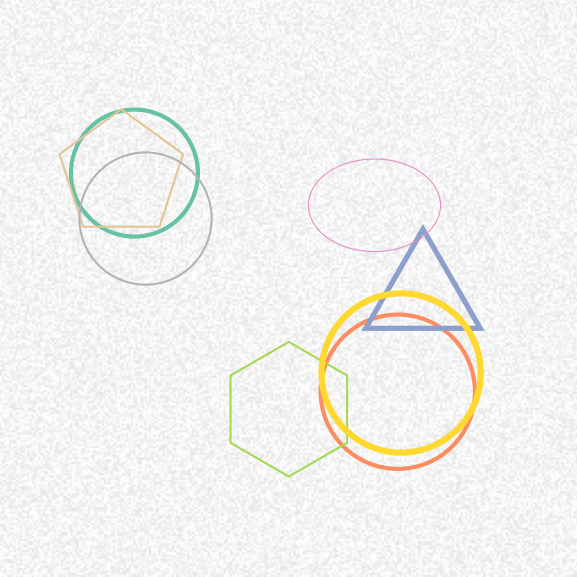[{"shape": "circle", "thickness": 2, "radius": 0.55, "center": [0.233, 0.699]}, {"shape": "circle", "thickness": 2, "radius": 0.67, "center": [0.689, 0.321]}, {"shape": "triangle", "thickness": 2.5, "radius": 0.57, "center": [0.732, 0.488]}, {"shape": "oval", "thickness": 0.5, "radius": 0.57, "center": [0.648, 0.644]}, {"shape": "hexagon", "thickness": 1, "radius": 0.58, "center": [0.5, 0.291]}, {"shape": "circle", "thickness": 3, "radius": 0.69, "center": [0.695, 0.353]}, {"shape": "pentagon", "thickness": 1, "radius": 0.56, "center": [0.21, 0.698]}, {"shape": "circle", "thickness": 1, "radius": 0.57, "center": [0.252, 0.621]}]